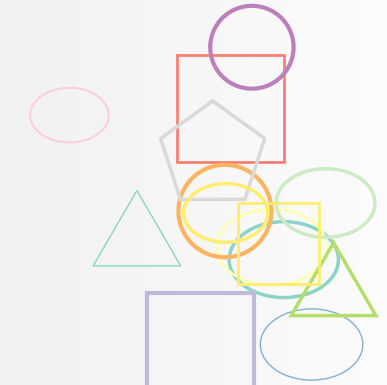[{"shape": "triangle", "thickness": 1, "radius": 0.65, "center": [0.353, 0.375]}, {"shape": "oval", "thickness": 2.5, "radius": 0.7, "center": [0.732, 0.326]}, {"shape": "oval", "thickness": 2, "radius": 0.71, "center": [0.702, 0.358]}, {"shape": "square", "thickness": 3, "radius": 0.69, "center": [0.516, 0.101]}, {"shape": "square", "thickness": 2, "radius": 0.69, "center": [0.595, 0.718]}, {"shape": "oval", "thickness": 1, "radius": 0.66, "center": [0.804, 0.105]}, {"shape": "circle", "thickness": 3, "radius": 0.6, "center": [0.581, 0.452]}, {"shape": "triangle", "thickness": 2.5, "radius": 0.63, "center": [0.861, 0.243]}, {"shape": "oval", "thickness": 1.5, "radius": 0.51, "center": [0.179, 0.701]}, {"shape": "pentagon", "thickness": 2.5, "radius": 0.71, "center": [0.549, 0.596]}, {"shape": "circle", "thickness": 3, "radius": 0.54, "center": [0.65, 0.877]}, {"shape": "oval", "thickness": 2.5, "radius": 0.64, "center": [0.84, 0.473]}, {"shape": "square", "thickness": 2, "radius": 0.52, "center": [0.719, 0.368]}, {"shape": "oval", "thickness": 2.5, "radius": 0.54, "center": [0.582, 0.447]}]